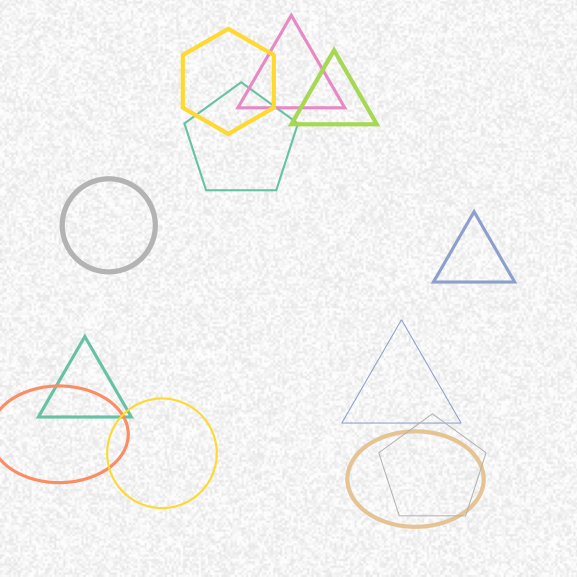[{"shape": "pentagon", "thickness": 1, "radius": 0.52, "center": [0.418, 0.753]}, {"shape": "triangle", "thickness": 1.5, "radius": 0.46, "center": [0.147, 0.324]}, {"shape": "oval", "thickness": 1.5, "radius": 0.6, "center": [0.102, 0.247]}, {"shape": "triangle", "thickness": 0.5, "radius": 0.6, "center": [0.695, 0.326]}, {"shape": "triangle", "thickness": 1.5, "radius": 0.41, "center": [0.821, 0.551]}, {"shape": "triangle", "thickness": 1.5, "radius": 0.53, "center": [0.504, 0.866]}, {"shape": "triangle", "thickness": 2, "radius": 0.43, "center": [0.578, 0.827]}, {"shape": "hexagon", "thickness": 2, "radius": 0.46, "center": [0.395, 0.858]}, {"shape": "circle", "thickness": 1, "radius": 0.47, "center": [0.28, 0.214]}, {"shape": "oval", "thickness": 2, "radius": 0.59, "center": [0.72, 0.17]}, {"shape": "pentagon", "thickness": 0.5, "radius": 0.49, "center": [0.749, 0.185]}, {"shape": "circle", "thickness": 2.5, "radius": 0.4, "center": [0.188, 0.609]}]